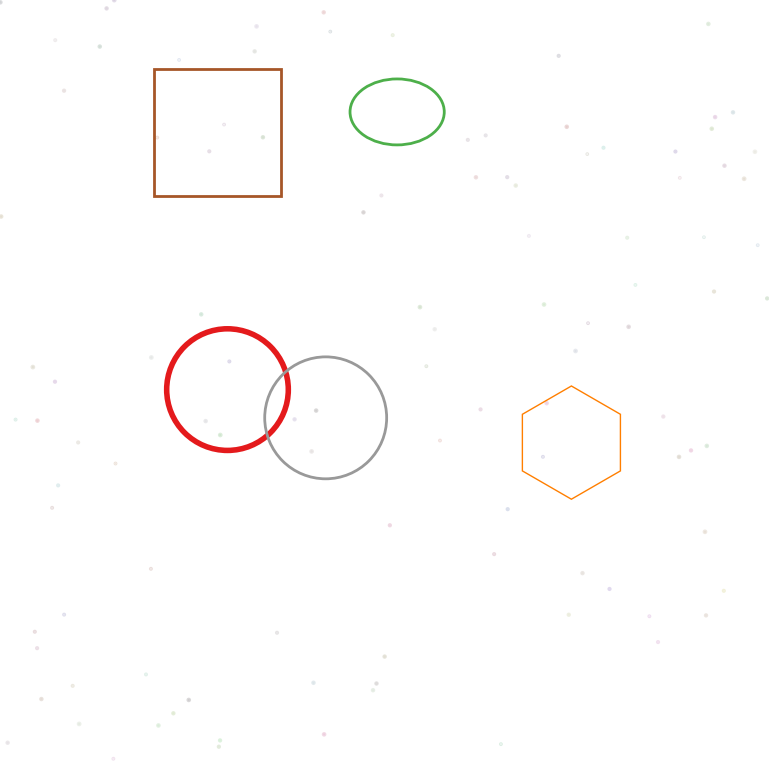[{"shape": "circle", "thickness": 2, "radius": 0.39, "center": [0.295, 0.494]}, {"shape": "oval", "thickness": 1, "radius": 0.31, "center": [0.516, 0.855]}, {"shape": "hexagon", "thickness": 0.5, "radius": 0.37, "center": [0.742, 0.425]}, {"shape": "square", "thickness": 1, "radius": 0.41, "center": [0.283, 0.828]}, {"shape": "circle", "thickness": 1, "radius": 0.4, "center": [0.423, 0.457]}]